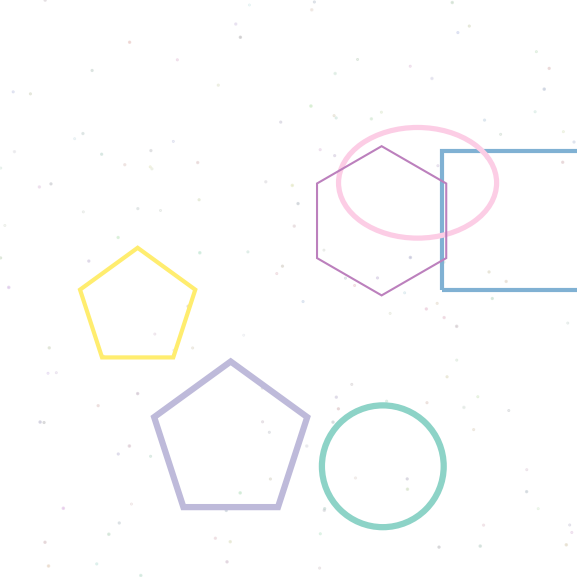[{"shape": "circle", "thickness": 3, "radius": 0.53, "center": [0.663, 0.192]}, {"shape": "pentagon", "thickness": 3, "radius": 0.7, "center": [0.399, 0.234]}, {"shape": "square", "thickness": 2, "radius": 0.6, "center": [0.886, 0.617]}, {"shape": "oval", "thickness": 2.5, "radius": 0.68, "center": [0.723, 0.683]}, {"shape": "hexagon", "thickness": 1, "radius": 0.65, "center": [0.661, 0.617]}, {"shape": "pentagon", "thickness": 2, "radius": 0.52, "center": [0.238, 0.465]}]